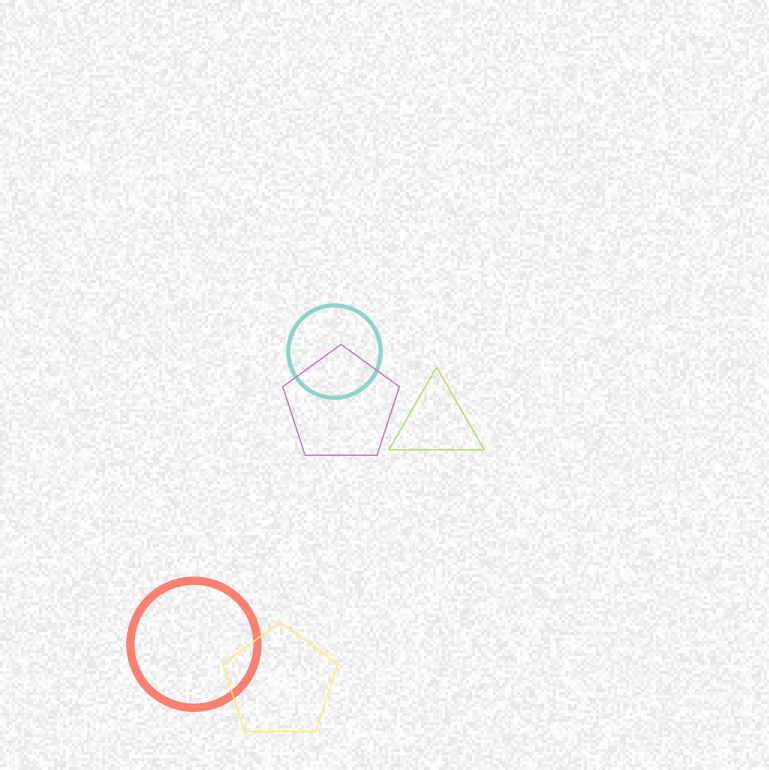[{"shape": "circle", "thickness": 1.5, "radius": 0.3, "center": [0.434, 0.543]}, {"shape": "circle", "thickness": 3, "radius": 0.41, "center": [0.252, 0.163]}, {"shape": "triangle", "thickness": 0.5, "radius": 0.36, "center": [0.567, 0.452]}, {"shape": "pentagon", "thickness": 0.5, "radius": 0.4, "center": [0.443, 0.473]}, {"shape": "pentagon", "thickness": 0.5, "radius": 0.39, "center": [0.364, 0.114]}]